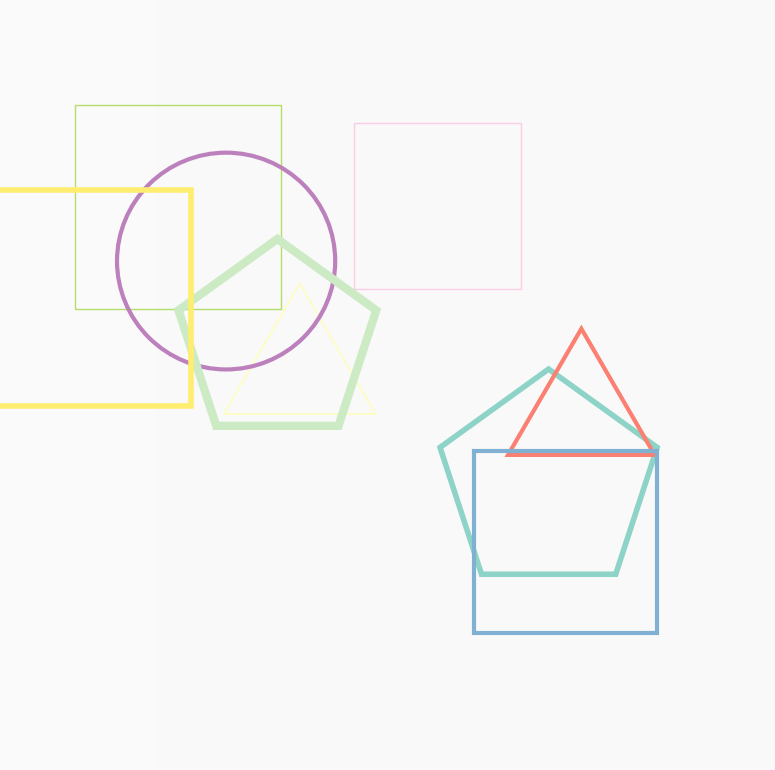[{"shape": "pentagon", "thickness": 2, "radius": 0.74, "center": [0.708, 0.373]}, {"shape": "triangle", "thickness": 0.5, "radius": 0.57, "center": [0.387, 0.519]}, {"shape": "triangle", "thickness": 1.5, "radius": 0.55, "center": [0.75, 0.464]}, {"shape": "square", "thickness": 1.5, "radius": 0.59, "center": [0.73, 0.296]}, {"shape": "square", "thickness": 0.5, "radius": 0.66, "center": [0.229, 0.731]}, {"shape": "square", "thickness": 0.5, "radius": 0.54, "center": [0.565, 0.732]}, {"shape": "circle", "thickness": 1.5, "radius": 0.7, "center": [0.292, 0.661]}, {"shape": "pentagon", "thickness": 3, "radius": 0.67, "center": [0.358, 0.556]}, {"shape": "square", "thickness": 2, "radius": 0.7, "center": [0.106, 0.613]}]